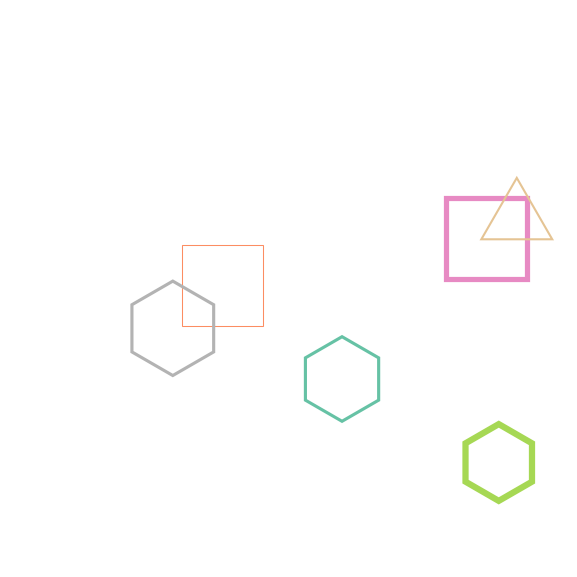[{"shape": "hexagon", "thickness": 1.5, "radius": 0.37, "center": [0.592, 0.343]}, {"shape": "square", "thickness": 0.5, "radius": 0.35, "center": [0.385, 0.504]}, {"shape": "square", "thickness": 2.5, "radius": 0.35, "center": [0.843, 0.586]}, {"shape": "hexagon", "thickness": 3, "radius": 0.33, "center": [0.864, 0.198]}, {"shape": "triangle", "thickness": 1, "radius": 0.35, "center": [0.895, 0.62]}, {"shape": "hexagon", "thickness": 1.5, "radius": 0.41, "center": [0.299, 0.431]}]